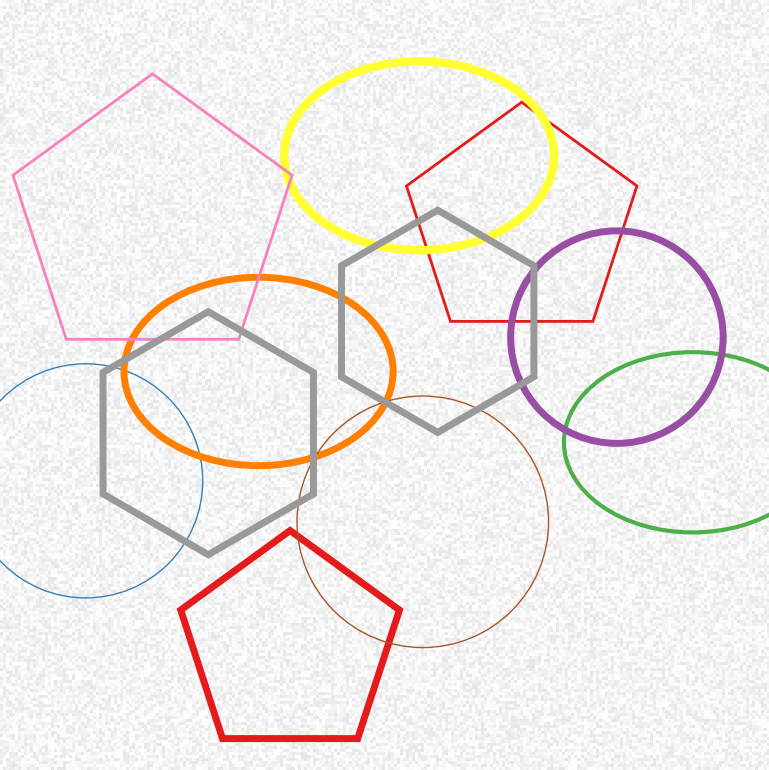[{"shape": "pentagon", "thickness": 2.5, "radius": 0.75, "center": [0.377, 0.162]}, {"shape": "pentagon", "thickness": 1, "radius": 0.79, "center": [0.678, 0.71]}, {"shape": "circle", "thickness": 0.5, "radius": 0.76, "center": [0.111, 0.376]}, {"shape": "oval", "thickness": 1.5, "radius": 0.84, "center": [0.9, 0.426]}, {"shape": "circle", "thickness": 2.5, "radius": 0.69, "center": [0.801, 0.562]}, {"shape": "oval", "thickness": 2.5, "radius": 0.87, "center": [0.336, 0.518]}, {"shape": "oval", "thickness": 3, "radius": 0.88, "center": [0.544, 0.798]}, {"shape": "circle", "thickness": 0.5, "radius": 0.82, "center": [0.549, 0.322]}, {"shape": "pentagon", "thickness": 1, "radius": 0.95, "center": [0.198, 0.714]}, {"shape": "hexagon", "thickness": 2.5, "radius": 0.72, "center": [0.568, 0.583]}, {"shape": "hexagon", "thickness": 2.5, "radius": 0.79, "center": [0.27, 0.437]}]